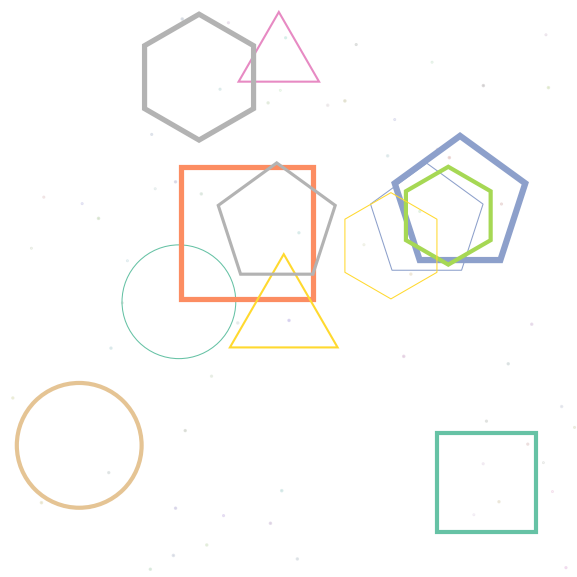[{"shape": "square", "thickness": 2, "radius": 0.43, "center": [0.842, 0.163]}, {"shape": "circle", "thickness": 0.5, "radius": 0.49, "center": [0.31, 0.477]}, {"shape": "square", "thickness": 2.5, "radius": 0.57, "center": [0.427, 0.595]}, {"shape": "pentagon", "thickness": 0.5, "radius": 0.51, "center": [0.739, 0.614]}, {"shape": "pentagon", "thickness": 3, "radius": 0.59, "center": [0.797, 0.645]}, {"shape": "triangle", "thickness": 1, "radius": 0.4, "center": [0.483, 0.898]}, {"shape": "hexagon", "thickness": 2, "radius": 0.42, "center": [0.776, 0.626]}, {"shape": "hexagon", "thickness": 0.5, "radius": 0.46, "center": [0.677, 0.574]}, {"shape": "triangle", "thickness": 1, "radius": 0.54, "center": [0.491, 0.451]}, {"shape": "circle", "thickness": 2, "radius": 0.54, "center": [0.137, 0.228]}, {"shape": "hexagon", "thickness": 2.5, "radius": 0.54, "center": [0.345, 0.866]}, {"shape": "pentagon", "thickness": 1.5, "radius": 0.53, "center": [0.479, 0.611]}]